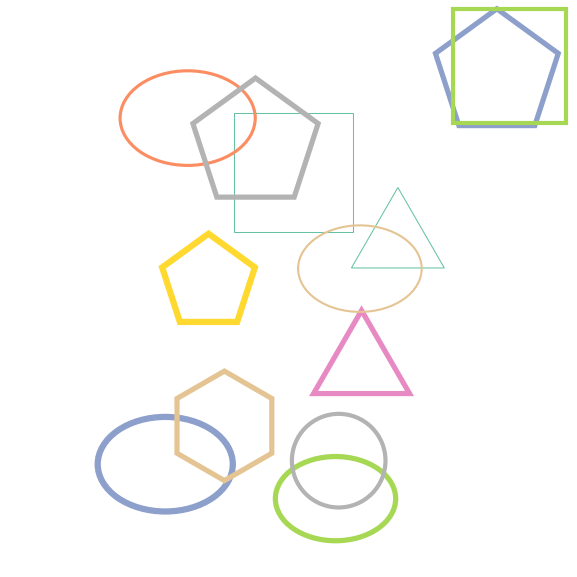[{"shape": "square", "thickness": 0.5, "radius": 0.51, "center": [0.508, 0.701]}, {"shape": "triangle", "thickness": 0.5, "radius": 0.46, "center": [0.689, 0.582]}, {"shape": "oval", "thickness": 1.5, "radius": 0.59, "center": [0.325, 0.795]}, {"shape": "oval", "thickness": 3, "radius": 0.58, "center": [0.286, 0.195]}, {"shape": "pentagon", "thickness": 2.5, "radius": 0.56, "center": [0.86, 0.872]}, {"shape": "triangle", "thickness": 2.5, "radius": 0.48, "center": [0.626, 0.366]}, {"shape": "square", "thickness": 2, "radius": 0.49, "center": [0.882, 0.885]}, {"shape": "oval", "thickness": 2.5, "radius": 0.52, "center": [0.581, 0.136]}, {"shape": "pentagon", "thickness": 3, "radius": 0.42, "center": [0.361, 0.51]}, {"shape": "oval", "thickness": 1, "radius": 0.54, "center": [0.623, 0.534]}, {"shape": "hexagon", "thickness": 2.5, "radius": 0.47, "center": [0.389, 0.262]}, {"shape": "circle", "thickness": 2, "radius": 0.41, "center": [0.586, 0.201]}, {"shape": "pentagon", "thickness": 2.5, "radius": 0.57, "center": [0.442, 0.75]}]